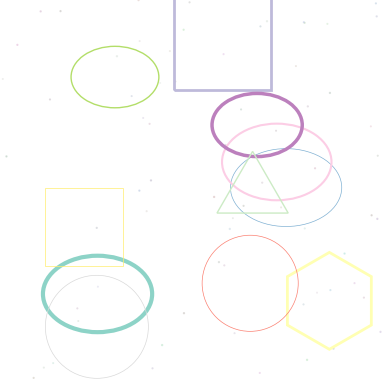[{"shape": "oval", "thickness": 3, "radius": 0.71, "center": [0.253, 0.236]}, {"shape": "hexagon", "thickness": 2, "radius": 0.63, "center": [0.855, 0.219]}, {"shape": "square", "thickness": 2, "radius": 0.63, "center": [0.578, 0.894]}, {"shape": "circle", "thickness": 0.5, "radius": 0.62, "center": [0.65, 0.264]}, {"shape": "oval", "thickness": 0.5, "radius": 0.72, "center": [0.743, 0.513]}, {"shape": "oval", "thickness": 1, "radius": 0.57, "center": [0.299, 0.8]}, {"shape": "oval", "thickness": 1.5, "radius": 0.71, "center": [0.719, 0.579]}, {"shape": "circle", "thickness": 0.5, "radius": 0.67, "center": [0.252, 0.151]}, {"shape": "oval", "thickness": 2.5, "radius": 0.59, "center": [0.668, 0.675]}, {"shape": "triangle", "thickness": 1, "radius": 0.53, "center": [0.656, 0.5]}, {"shape": "square", "thickness": 0.5, "radius": 0.51, "center": [0.219, 0.41]}]